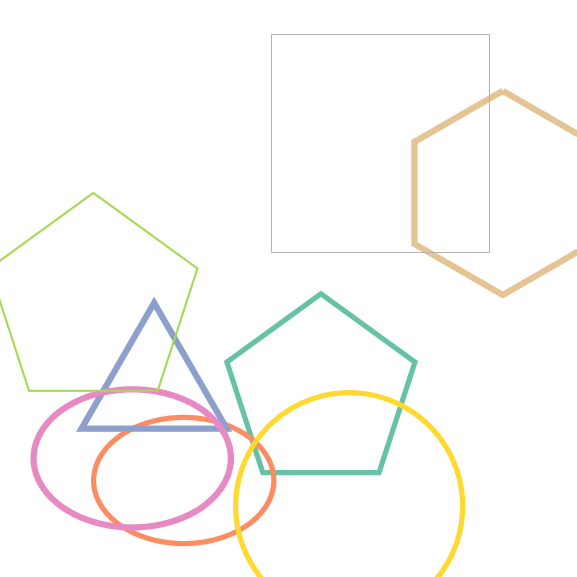[{"shape": "pentagon", "thickness": 2.5, "radius": 0.86, "center": [0.556, 0.319]}, {"shape": "oval", "thickness": 2.5, "radius": 0.78, "center": [0.318, 0.167]}, {"shape": "triangle", "thickness": 3, "radius": 0.73, "center": [0.267, 0.33]}, {"shape": "oval", "thickness": 3, "radius": 0.85, "center": [0.229, 0.205]}, {"shape": "pentagon", "thickness": 1, "radius": 0.95, "center": [0.162, 0.476]}, {"shape": "circle", "thickness": 2.5, "radius": 0.98, "center": [0.605, 0.123]}, {"shape": "hexagon", "thickness": 3, "radius": 0.88, "center": [0.871, 0.665]}, {"shape": "square", "thickness": 0.5, "radius": 0.94, "center": [0.658, 0.752]}]